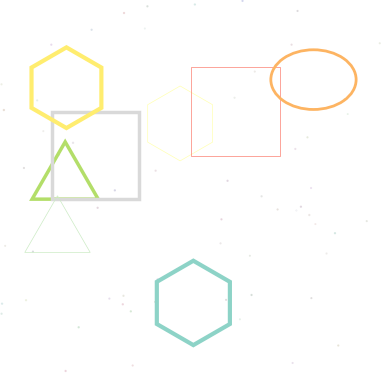[{"shape": "hexagon", "thickness": 3, "radius": 0.55, "center": [0.502, 0.213]}, {"shape": "hexagon", "thickness": 0.5, "radius": 0.49, "center": [0.468, 0.679]}, {"shape": "square", "thickness": 0.5, "radius": 0.58, "center": [0.612, 0.71]}, {"shape": "oval", "thickness": 2, "radius": 0.55, "center": [0.814, 0.793]}, {"shape": "triangle", "thickness": 2.5, "radius": 0.5, "center": [0.169, 0.532]}, {"shape": "square", "thickness": 2.5, "radius": 0.57, "center": [0.247, 0.596]}, {"shape": "triangle", "thickness": 0.5, "radius": 0.49, "center": [0.149, 0.393]}, {"shape": "hexagon", "thickness": 3, "radius": 0.52, "center": [0.173, 0.772]}]